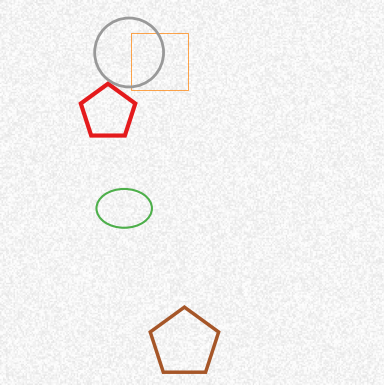[{"shape": "pentagon", "thickness": 3, "radius": 0.37, "center": [0.281, 0.708]}, {"shape": "oval", "thickness": 1.5, "radius": 0.36, "center": [0.323, 0.459]}, {"shape": "square", "thickness": 0.5, "radius": 0.37, "center": [0.415, 0.839]}, {"shape": "pentagon", "thickness": 2.5, "radius": 0.47, "center": [0.479, 0.109]}, {"shape": "circle", "thickness": 2, "radius": 0.45, "center": [0.335, 0.864]}]